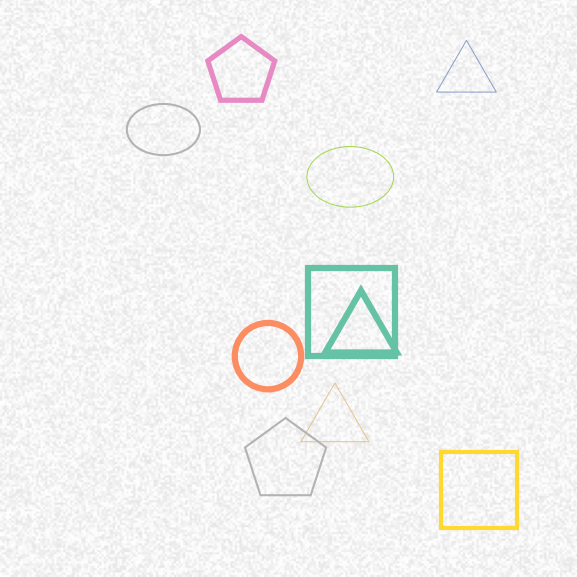[{"shape": "square", "thickness": 3, "radius": 0.38, "center": [0.609, 0.459]}, {"shape": "triangle", "thickness": 3, "radius": 0.36, "center": [0.625, 0.425]}, {"shape": "circle", "thickness": 3, "radius": 0.29, "center": [0.464, 0.382]}, {"shape": "triangle", "thickness": 0.5, "radius": 0.3, "center": [0.808, 0.87]}, {"shape": "pentagon", "thickness": 2.5, "radius": 0.3, "center": [0.418, 0.875]}, {"shape": "oval", "thickness": 0.5, "radius": 0.38, "center": [0.607, 0.693]}, {"shape": "square", "thickness": 2, "radius": 0.33, "center": [0.829, 0.151]}, {"shape": "triangle", "thickness": 0.5, "radius": 0.34, "center": [0.58, 0.268]}, {"shape": "oval", "thickness": 1, "radius": 0.32, "center": [0.283, 0.775]}, {"shape": "pentagon", "thickness": 1, "radius": 0.37, "center": [0.495, 0.201]}]